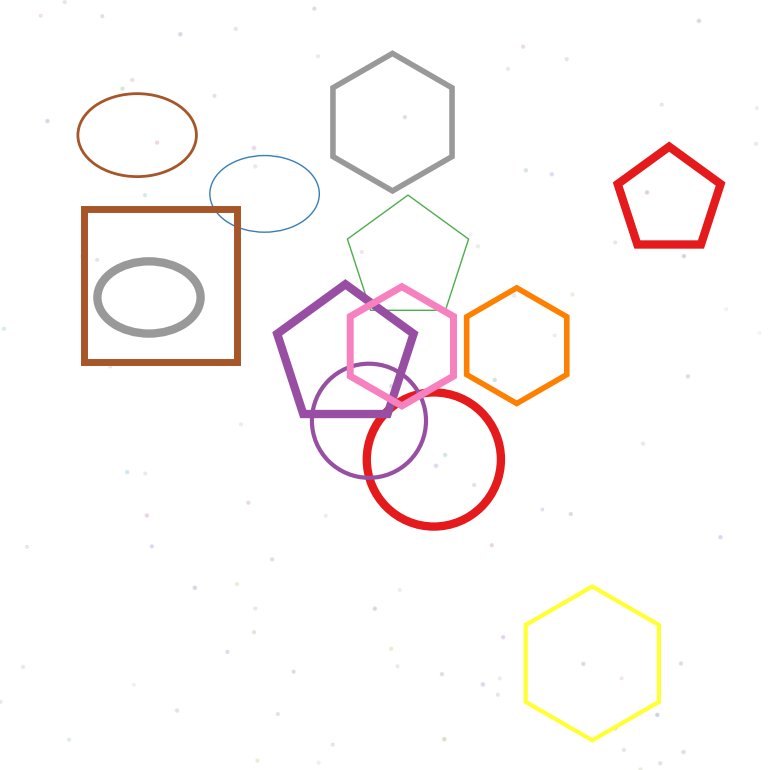[{"shape": "circle", "thickness": 3, "radius": 0.44, "center": [0.563, 0.403]}, {"shape": "pentagon", "thickness": 3, "radius": 0.35, "center": [0.869, 0.739]}, {"shape": "oval", "thickness": 0.5, "radius": 0.36, "center": [0.344, 0.748]}, {"shape": "pentagon", "thickness": 0.5, "radius": 0.41, "center": [0.53, 0.664]}, {"shape": "pentagon", "thickness": 3, "radius": 0.47, "center": [0.449, 0.538]}, {"shape": "circle", "thickness": 1.5, "radius": 0.37, "center": [0.479, 0.454]}, {"shape": "hexagon", "thickness": 2, "radius": 0.38, "center": [0.671, 0.551]}, {"shape": "hexagon", "thickness": 1.5, "radius": 0.5, "center": [0.769, 0.138]}, {"shape": "oval", "thickness": 1, "radius": 0.38, "center": [0.178, 0.824]}, {"shape": "square", "thickness": 2.5, "radius": 0.5, "center": [0.209, 0.629]}, {"shape": "hexagon", "thickness": 2.5, "radius": 0.39, "center": [0.522, 0.55]}, {"shape": "hexagon", "thickness": 2, "radius": 0.45, "center": [0.51, 0.841]}, {"shape": "oval", "thickness": 3, "radius": 0.34, "center": [0.194, 0.614]}]